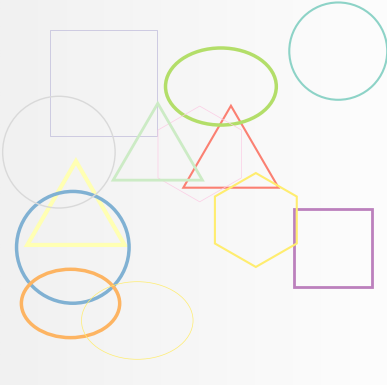[{"shape": "circle", "thickness": 1.5, "radius": 0.63, "center": [0.873, 0.867]}, {"shape": "triangle", "thickness": 3, "radius": 0.73, "center": [0.196, 0.436]}, {"shape": "square", "thickness": 0.5, "radius": 0.69, "center": [0.268, 0.785]}, {"shape": "triangle", "thickness": 1.5, "radius": 0.71, "center": [0.596, 0.583]}, {"shape": "circle", "thickness": 2.5, "radius": 0.73, "center": [0.188, 0.358]}, {"shape": "oval", "thickness": 2.5, "radius": 0.63, "center": [0.182, 0.212]}, {"shape": "oval", "thickness": 2.5, "radius": 0.71, "center": [0.57, 0.775]}, {"shape": "hexagon", "thickness": 0.5, "radius": 0.62, "center": [0.515, 0.6]}, {"shape": "circle", "thickness": 1, "radius": 0.73, "center": [0.152, 0.605]}, {"shape": "square", "thickness": 2, "radius": 0.5, "center": [0.861, 0.356]}, {"shape": "triangle", "thickness": 2, "radius": 0.66, "center": [0.407, 0.599]}, {"shape": "hexagon", "thickness": 1.5, "radius": 0.61, "center": [0.66, 0.429]}, {"shape": "oval", "thickness": 0.5, "radius": 0.72, "center": [0.354, 0.168]}]